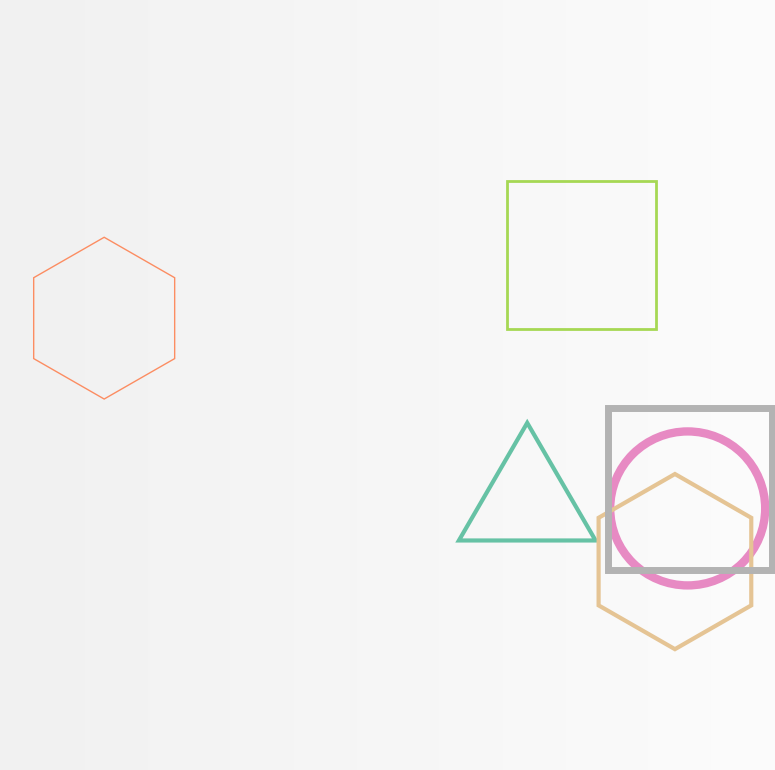[{"shape": "triangle", "thickness": 1.5, "radius": 0.51, "center": [0.68, 0.349]}, {"shape": "hexagon", "thickness": 0.5, "radius": 0.53, "center": [0.134, 0.587]}, {"shape": "circle", "thickness": 3, "radius": 0.5, "center": [0.887, 0.34]}, {"shape": "square", "thickness": 1, "radius": 0.48, "center": [0.751, 0.669]}, {"shape": "hexagon", "thickness": 1.5, "radius": 0.57, "center": [0.871, 0.271]}, {"shape": "square", "thickness": 2.5, "radius": 0.53, "center": [0.89, 0.365]}]